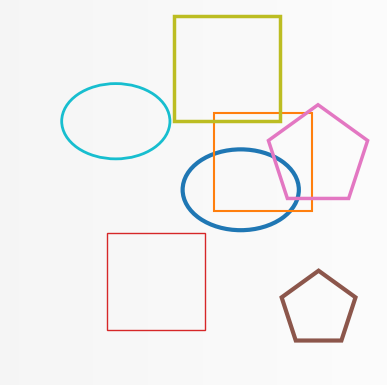[{"shape": "oval", "thickness": 3, "radius": 0.75, "center": [0.621, 0.507]}, {"shape": "square", "thickness": 1.5, "radius": 0.63, "center": [0.678, 0.579]}, {"shape": "square", "thickness": 1, "radius": 0.63, "center": [0.403, 0.269]}, {"shape": "pentagon", "thickness": 3, "radius": 0.5, "center": [0.822, 0.197]}, {"shape": "pentagon", "thickness": 2.5, "radius": 0.67, "center": [0.821, 0.593]}, {"shape": "square", "thickness": 2.5, "radius": 0.68, "center": [0.586, 0.823]}, {"shape": "oval", "thickness": 2, "radius": 0.7, "center": [0.299, 0.685]}]